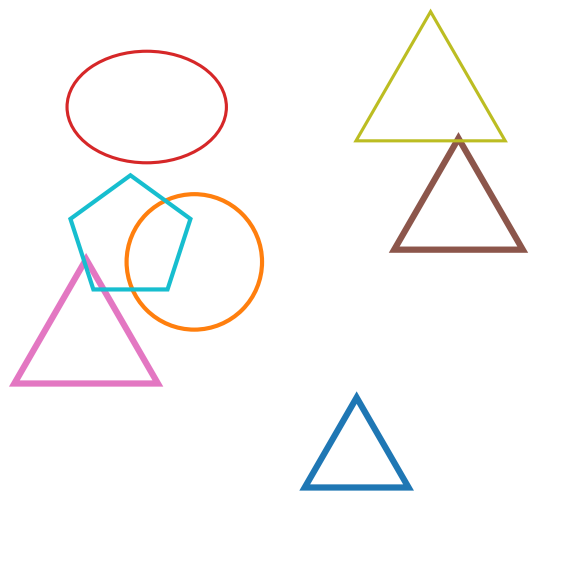[{"shape": "triangle", "thickness": 3, "radius": 0.52, "center": [0.618, 0.207]}, {"shape": "circle", "thickness": 2, "radius": 0.59, "center": [0.336, 0.546]}, {"shape": "oval", "thickness": 1.5, "radius": 0.69, "center": [0.254, 0.814]}, {"shape": "triangle", "thickness": 3, "radius": 0.64, "center": [0.794, 0.631]}, {"shape": "triangle", "thickness": 3, "radius": 0.72, "center": [0.149, 0.407]}, {"shape": "triangle", "thickness": 1.5, "radius": 0.75, "center": [0.746, 0.83]}, {"shape": "pentagon", "thickness": 2, "radius": 0.55, "center": [0.226, 0.586]}]